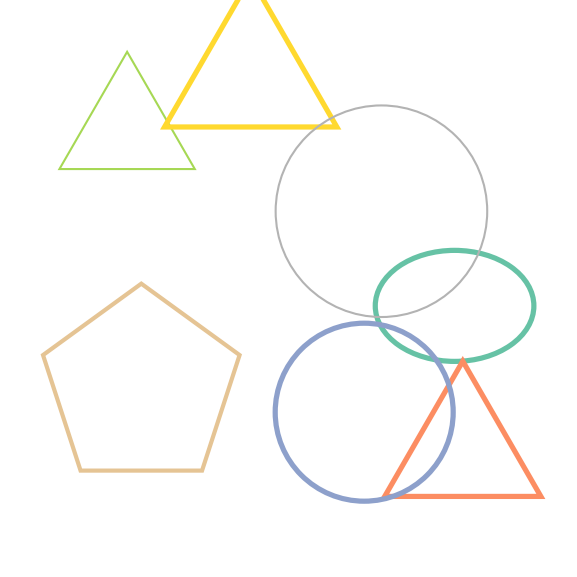[{"shape": "oval", "thickness": 2.5, "radius": 0.69, "center": [0.787, 0.469]}, {"shape": "triangle", "thickness": 2.5, "radius": 0.78, "center": [0.801, 0.218]}, {"shape": "circle", "thickness": 2.5, "radius": 0.77, "center": [0.631, 0.285]}, {"shape": "triangle", "thickness": 1, "radius": 0.68, "center": [0.22, 0.774]}, {"shape": "triangle", "thickness": 2.5, "radius": 0.86, "center": [0.434, 0.865]}, {"shape": "pentagon", "thickness": 2, "radius": 0.89, "center": [0.245, 0.329]}, {"shape": "circle", "thickness": 1, "radius": 0.92, "center": [0.66, 0.633]}]